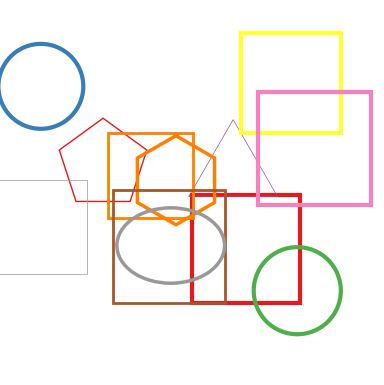[{"shape": "pentagon", "thickness": 1, "radius": 0.6, "center": [0.268, 0.573]}, {"shape": "square", "thickness": 3, "radius": 0.71, "center": [0.639, 0.353]}, {"shape": "circle", "thickness": 3, "radius": 0.55, "center": [0.106, 0.776]}, {"shape": "circle", "thickness": 3, "radius": 0.57, "center": [0.772, 0.245]}, {"shape": "triangle", "thickness": 0.5, "radius": 0.67, "center": [0.606, 0.556]}, {"shape": "hexagon", "thickness": 2.5, "radius": 0.58, "center": [0.457, 0.532]}, {"shape": "square", "thickness": 2, "radius": 0.55, "center": [0.39, 0.544]}, {"shape": "square", "thickness": 3, "radius": 0.65, "center": [0.755, 0.785]}, {"shape": "square", "thickness": 2, "radius": 0.73, "center": [0.438, 0.36]}, {"shape": "square", "thickness": 3, "radius": 0.73, "center": [0.816, 0.614]}, {"shape": "oval", "thickness": 2.5, "radius": 0.7, "center": [0.443, 0.362]}, {"shape": "square", "thickness": 0.5, "radius": 0.61, "center": [0.103, 0.411]}]